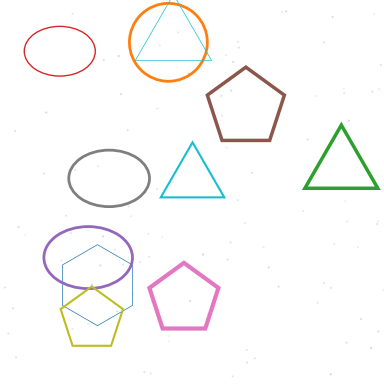[{"shape": "hexagon", "thickness": 0.5, "radius": 0.53, "center": [0.253, 0.259]}, {"shape": "circle", "thickness": 2, "radius": 0.51, "center": [0.437, 0.89]}, {"shape": "triangle", "thickness": 2.5, "radius": 0.55, "center": [0.887, 0.566]}, {"shape": "oval", "thickness": 1, "radius": 0.46, "center": [0.155, 0.867]}, {"shape": "oval", "thickness": 2, "radius": 0.58, "center": [0.229, 0.331]}, {"shape": "pentagon", "thickness": 2.5, "radius": 0.53, "center": [0.639, 0.72]}, {"shape": "pentagon", "thickness": 3, "radius": 0.47, "center": [0.478, 0.223]}, {"shape": "oval", "thickness": 2, "radius": 0.52, "center": [0.283, 0.537]}, {"shape": "pentagon", "thickness": 1.5, "radius": 0.43, "center": [0.239, 0.171]}, {"shape": "triangle", "thickness": 1.5, "radius": 0.48, "center": [0.5, 0.535]}, {"shape": "triangle", "thickness": 0.5, "radius": 0.57, "center": [0.45, 0.9]}]